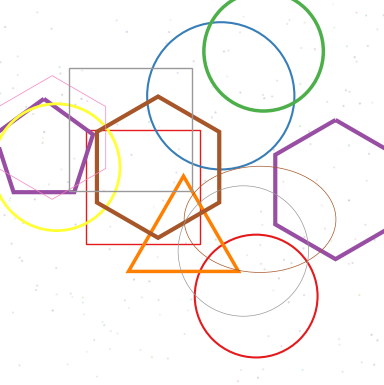[{"shape": "square", "thickness": 1, "radius": 0.74, "center": [0.371, 0.515]}, {"shape": "circle", "thickness": 1.5, "radius": 0.8, "center": [0.665, 0.231]}, {"shape": "circle", "thickness": 1.5, "radius": 0.96, "center": [0.573, 0.751]}, {"shape": "circle", "thickness": 2.5, "radius": 0.78, "center": [0.685, 0.867]}, {"shape": "hexagon", "thickness": 3, "radius": 0.9, "center": [0.872, 0.508]}, {"shape": "pentagon", "thickness": 3, "radius": 0.67, "center": [0.114, 0.609]}, {"shape": "triangle", "thickness": 2.5, "radius": 0.83, "center": [0.477, 0.378]}, {"shape": "circle", "thickness": 2, "radius": 0.82, "center": [0.147, 0.566]}, {"shape": "hexagon", "thickness": 3, "radius": 0.92, "center": [0.411, 0.566]}, {"shape": "oval", "thickness": 0.5, "radius": 0.99, "center": [0.675, 0.43]}, {"shape": "hexagon", "thickness": 0.5, "radius": 0.8, "center": [0.136, 0.643]}, {"shape": "circle", "thickness": 0.5, "radius": 0.85, "center": [0.632, 0.348]}, {"shape": "square", "thickness": 1, "radius": 0.8, "center": [0.34, 0.662]}]